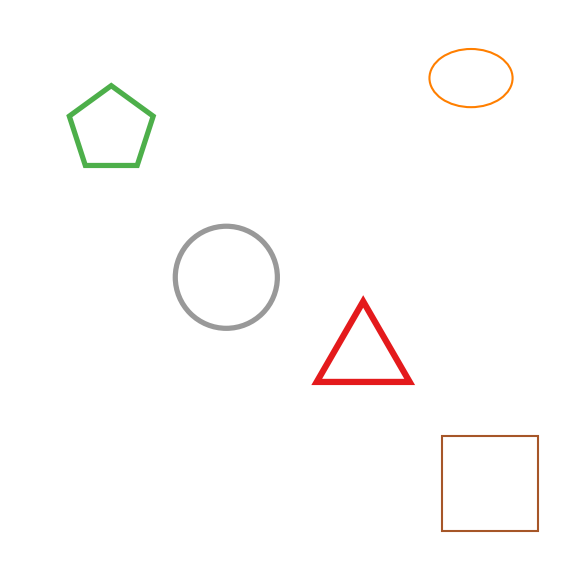[{"shape": "triangle", "thickness": 3, "radius": 0.46, "center": [0.629, 0.384]}, {"shape": "pentagon", "thickness": 2.5, "radius": 0.38, "center": [0.193, 0.774]}, {"shape": "oval", "thickness": 1, "radius": 0.36, "center": [0.816, 0.864]}, {"shape": "square", "thickness": 1, "radius": 0.41, "center": [0.848, 0.162]}, {"shape": "circle", "thickness": 2.5, "radius": 0.44, "center": [0.392, 0.519]}]